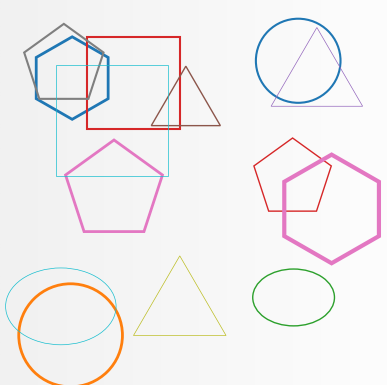[{"shape": "hexagon", "thickness": 2, "radius": 0.54, "center": [0.186, 0.797]}, {"shape": "circle", "thickness": 1.5, "radius": 0.55, "center": [0.77, 0.842]}, {"shape": "circle", "thickness": 2, "radius": 0.67, "center": [0.182, 0.129]}, {"shape": "oval", "thickness": 1, "radius": 0.53, "center": [0.758, 0.227]}, {"shape": "pentagon", "thickness": 1, "radius": 0.52, "center": [0.755, 0.537]}, {"shape": "square", "thickness": 1.5, "radius": 0.6, "center": [0.345, 0.784]}, {"shape": "triangle", "thickness": 0.5, "radius": 0.68, "center": [0.818, 0.792]}, {"shape": "triangle", "thickness": 1, "radius": 0.51, "center": [0.48, 0.725]}, {"shape": "pentagon", "thickness": 2, "radius": 0.66, "center": [0.294, 0.505]}, {"shape": "hexagon", "thickness": 3, "radius": 0.71, "center": [0.856, 0.457]}, {"shape": "pentagon", "thickness": 1.5, "radius": 0.54, "center": [0.165, 0.83]}, {"shape": "triangle", "thickness": 0.5, "radius": 0.69, "center": [0.464, 0.198]}, {"shape": "square", "thickness": 0.5, "radius": 0.72, "center": [0.289, 0.686]}, {"shape": "oval", "thickness": 0.5, "radius": 0.71, "center": [0.157, 0.204]}]